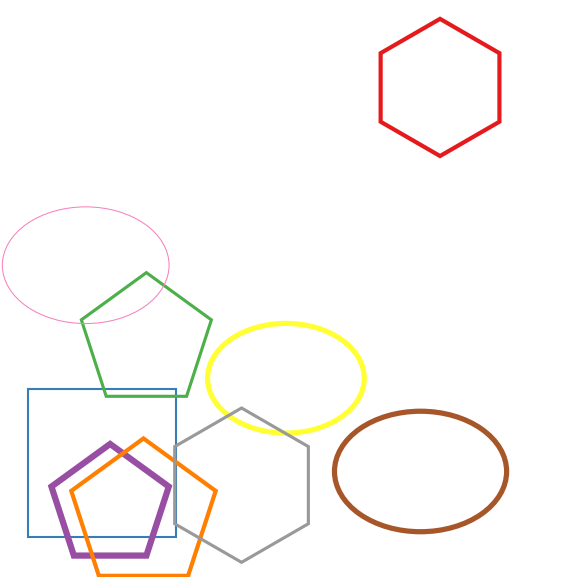[{"shape": "hexagon", "thickness": 2, "radius": 0.59, "center": [0.762, 0.848]}, {"shape": "square", "thickness": 1, "radius": 0.64, "center": [0.176, 0.198]}, {"shape": "pentagon", "thickness": 1.5, "radius": 0.59, "center": [0.253, 0.409]}, {"shape": "pentagon", "thickness": 3, "radius": 0.53, "center": [0.191, 0.124]}, {"shape": "pentagon", "thickness": 2, "radius": 0.66, "center": [0.248, 0.108]}, {"shape": "oval", "thickness": 2.5, "radius": 0.68, "center": [0.495, 0.344]}, {"shape": "oval", "thickness": 2.5, "radius": 0.75, "center": [0.728, 0.183]}, {"shape": "oval", "thickness": 0.5, "radius": 0.72, "center": [0.148, 0.54]}, {"shape": "hexagon", "thickness": 1.5, "radius": 0.67, "center": [0.418, 0.159]}]